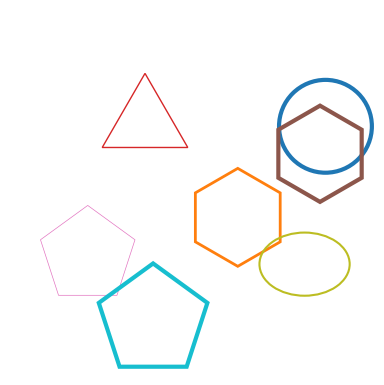[{"shape": "circle", "thickness": 3, "radius": 0.6, "center": [0.845, 0.672]}, {"shape": "hexagon", "thickness": 2, "radius": 0.64, "center": [0.618, 0.435]}, {"shape": "triangle", "thickness": 1, "radius": 0.64, "center": [0.377, 0.681]}, {"shape": "hexagon", "thickness": 3, "radius": 0.62, "center": [0.831, 0.601]}, {"shape": "pentagon", "thickness": 0.5, "radius": 0.65, "center": [0.228, 0.337]}, {"shape": "oval", "thickness": 1.5, "radius": 0.59, "center": [0.791, 0.314]}, {"shape": "pentagon", "thickness": 3, "radius": 0.74, "center": [0.398, 0.167]}]